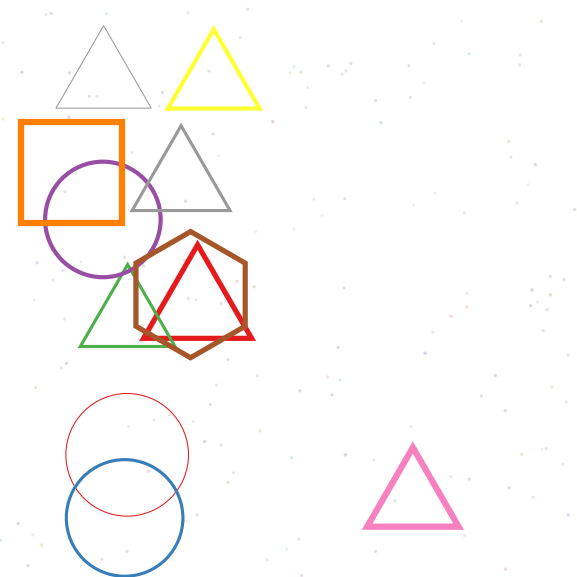[{"shape": "triangle", "thickness": 2.5, "radius": 0.54, "center": [0.342, 0.467]}, {"shape": "circle", "thickness": 0.5, "radius": 0.53, "center": [0.22, 0.212]}, {"shape": "circle", "thickness": 1.5, "radius": 0.5, "center": [0.216, 0.102]}, {"shape": "triangle", "thickness": 1.5, "radius": 0.47, "center": [0.221, 0.446]}, {"shape": "circle", "thickness": 2, "radius": 0.5, "center": [0.178, 0.619]}, {"shape": "square", "thickness": 3, "radius": 0.44, "center": [0.124, 0.701]}, {"shape": "triangle", "thickness": 2, "radius": 0.46, "center": [0.37, 0.857]}, {"shape": "hexagon", "thickness": 2.5, "radius": 0.55, "center": [0.33, 0.489]}, {"shape": "triangle", "thickness": 3, "radius": 0.46, "center": [0.715, 0.133]}, {"shape": "triangle", "thickness": 1.5, "radius": 0.49, "center": [0.314, 0.684]}, {"shape": "triangle", "thickness": 0.5, "radius": 0.48, "center": [0.179, 0.859]}]